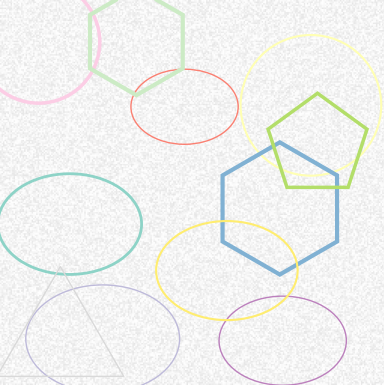[{"shape": "oval", "thickness": 2, "radius": 0.93, "center": [0.181, 0.418]}, {"shape": "circle", "thickness": 1.5, "radius": 0.91, "center": [0.808, 0.726]}, {"shape": "oval", "thickness": 1, "radius": 1.0, "center": [0.267, 0.12]}, {"shape": "oval", "thickness": 1, "radius": 0.7, "center": [0.479, 0.723]}, {"shape": "hexagon", "thickness": 3, "radius": 0.86, "center": [0.727, 0.459]}, {"shape": "pentagon", "thickness": 2.5, "radius": 0.68, "center": [0.825, 0.623]}, {"shape": "circle", "thickness": 2.5, "radius": 0.79, "center": [0.1, 0.891]}, {"shape": "triangle", "thickness": 1, "radius": 0.95, "center": [0.157, 0.118]}, {"shape": "oval", "thickness": 1, "radius": 0.83, "center": [0.734, 0.115]}, {"shape": "hexagon", "thickness": 3, "radius": 0.7, "center": [0.354, 0.892]}, {"shape": "oval", "thickness": 1.5, "radius": 0.92, "center": [0.589, 0.297]}]